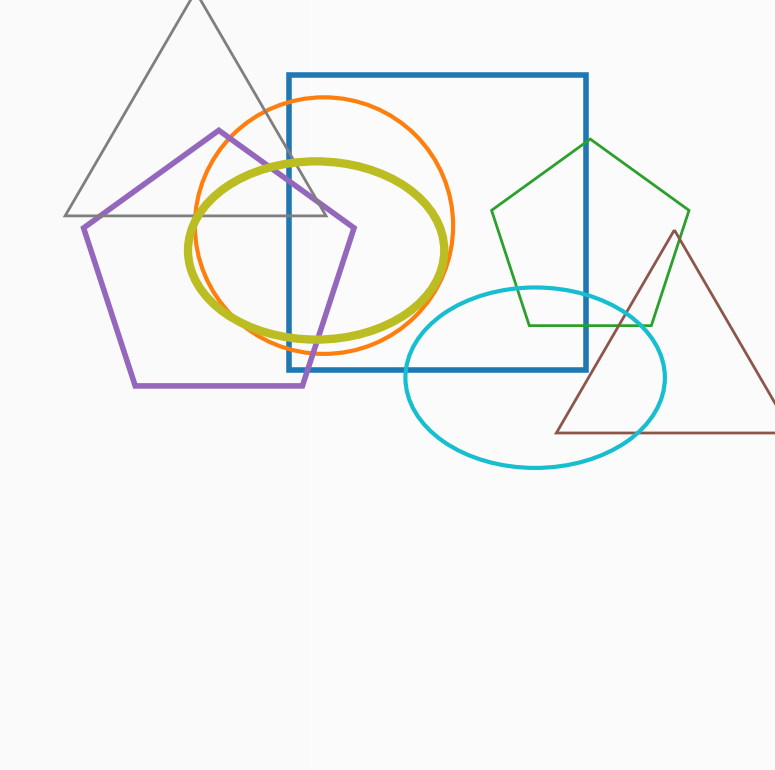[{"shape": "square", "thickness": 2, "radius": 0.96, "center": [0.564, 0.711]}, {"shape": "circle", "thickness": 1.5, "radius": 0.83, "center": [0.418, 0.707]}, {"shape": "pentagon", "thickness": 1, "radius": 0.67, "center": [0.762, 0.685]}, {"shape": "pentagon", "thickness": 2, "radius": 0.92, "center": [0.282, 0.647]}, {"shape": "triangle", "thickness": 1, "radius": 0.88, "center": [0.87, 0.526]}, {"shape": "triangle", "thickness": 1, "radius": 0.97, "center": [0.252, 0.817]}, {"shape": "oval", "thickness": 3, "radius": 0.83, "center": [0.408, 0.675]}, {"shape": "oval", "thickness": 1.5, "radius": 0.84, "center": [0.691, 0.509]}]